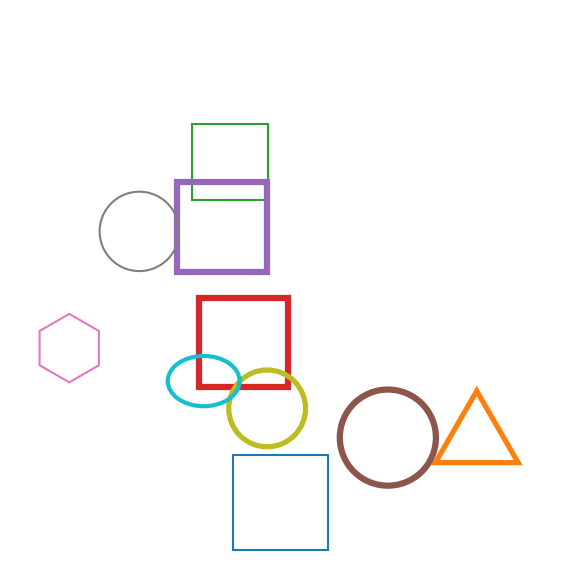[{"shape": "square", "thickness": 1, "radius": 0.41, "center": [0.486, 0.128]}, {"shape": "triangle", "thickness": 2.5, "radius": 0.41, "center": [0.826, 0.239]}, {"shape": "square", "thickness": 1, "radius": 0.33, "center": [0.399, 0.718]}, {"shape": "square", "thickness": 3, "radius": 0.39, "center": [0.422, 0.406]}, {"shape": "square", "thickness": 3, "radius": 0.39, "center": [0.384, 0.606]}, {"shape": "circle", "thickness": 3, "radius": 0.42, "center": [0.672, 0.241]}, {"shape": "hexagon", "thickness": 1, "radius": 0.3, "center": [0.12, 0.396]}, {"shape": "circle", "thickness": 1, "radius": 0.34, "center": [0.241, 0.598]}, {"shape": "circle", "thickness": 2.5, "radius": 0.33, "center": [0.463, 0.292]}, {"shape": "oval", "thickness": 2, "radius": 0.31, "center": [0.353, 0.339]}]